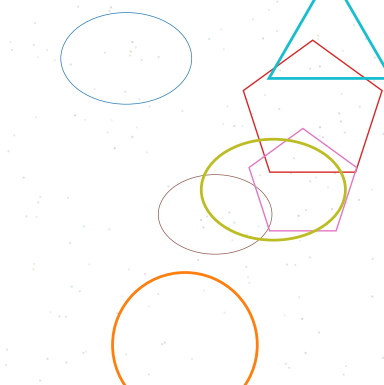[{"shape": "oval", "thickness": 0.5, "radius": 0.85, "center": [0.328, 0.848]}, {"shape": "circle", "thickness": 2, "radius": 0.94, "center": [0.48, 0.104]}, {"shape": "pentagon", "thickness": 1, "radius": 0.95, "center": [0.812, 0.706]}, {"shape": "oval", "thickness": 0.5, "radius": 0.74, "center": [0.559, 0.443]}, {"shape": "pentagon", "thickness": 1, "radius": 0.73, "center": [0.787, 0.519]}, {"shape": "oval", "thickness": 2, "radius": 0.94, "center": [0.71, 0.507]}, {"shape": "triangle", "thickness": 2, "radius": 0.92, "center": [0.857, 0.888]}]